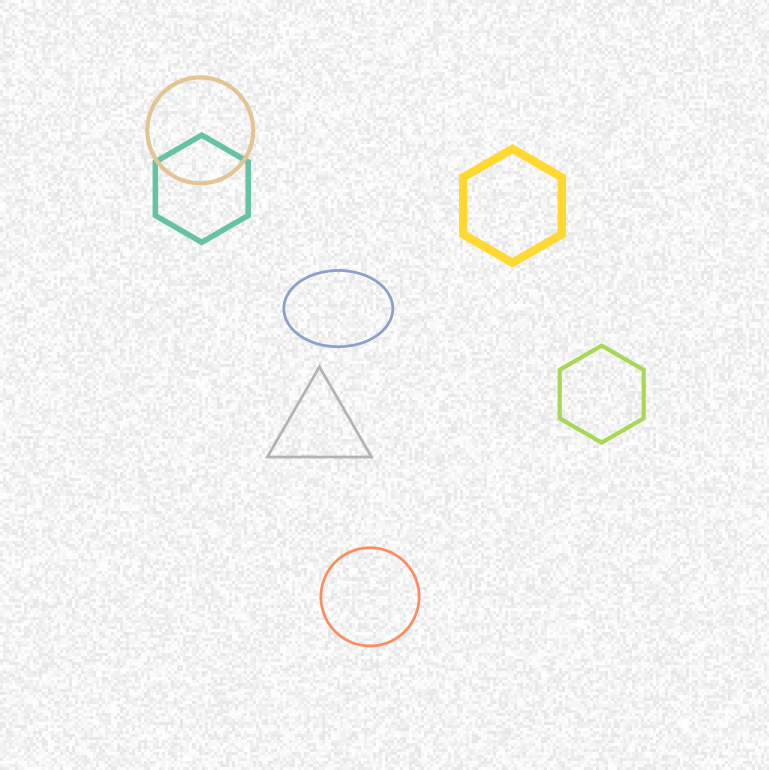[{"shape": "hexagon", "thickness": 2, "radius": 0.35, "center": [0.262, 0.755]}, {"shape": "circle", "thickness": 1, "radius": 0.32, "center": [0.481, 0.225]}, {"shape": "oval", "thickness": 1, "radius": 0.35, "center": [0.439, 0.599]}, {"shape": "hexagon", "thickness": 1.5, "radius": 0.31, "center": [0.781, 0.488]}, {"shape": "hexagon", "thickness": 3, "radius": 0.37, "center": [0.666, 0.733]}, {"shape": "circle", "thickness": 1.5, "radius": 0.34, "center": [0.26, 0.831]}, {"shape": "triangle", "thickness": 1, "radius": 0.39, "center": [0.415, 0.446]}]